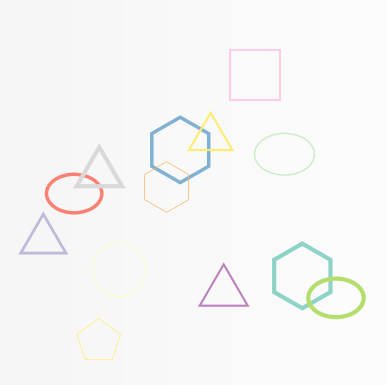[{"shape": "hexagon", "thickness": 3, "radius": 0.42, "center": [0.78, 0.283]}, {"shape": "circle", "thickness": 0.5, "radius": 0.35, "center": [0.307, 0.299]}, {"shape": "triangle", "thickness": 2, "radius": 0.34, "center": [0.112, 0.376]}, {"shape": "oval", "thickness": 2.5, "radius": 0.36, "center": [0.191, 0.497]}, {"shape": "hexagon", "thickness": 2.5, "radius": 0.42, "center": [0.465, 0.611]}, {"shape": "hexagon", "thickness": 0.5, "radius": 0.33, "center": [0.43, 0.514]}, {"shape": "oval", "thickness": 3, "radius": 0.36, "center": [0.867, 0.226]}, {"shape": "square", "thickness": 1.5, "radius": 0.32, "center": [0.659, 0.804]}, {"shape": "triangle", "thickness": 3, "radius": 0.34, "center": [0.256, 0.55]}, {"shape": "triangle", "thickness": 1.5, "radius": 0.36, "center": [0.577, 0.242]}, {"shape": "oval", "thickness": 1, "radius": 0.39, "center": [0.734, 0.599]}, {"shape": "triangle", "thickness": 1.5, "radius": 0.32, "center": [0.544, 0.643]}, {"shape": "pentagon", "thickness": 0.5, "radius": 0.29, "center": [0.255, 0.114]}]